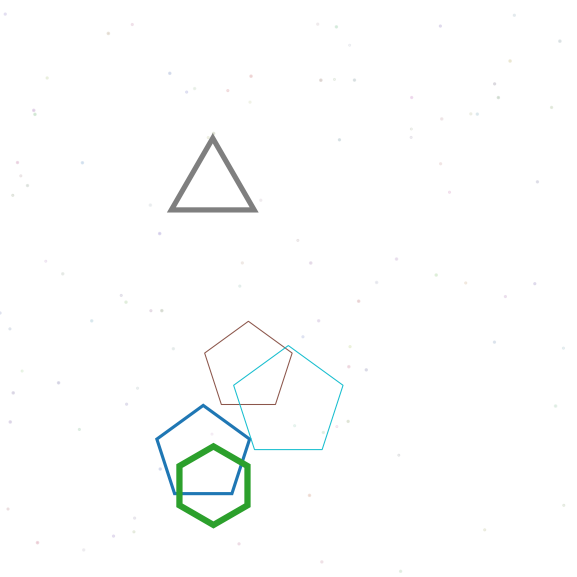[{"shape": "pentagon", "thickness": 1.5, "radius": 0.42, "center": [0.352, 0.213]}, {"shape": "hexagon", "thickness": 3, "radius": 0.34, "center": [0.37, 0.158]}, {"shape": "pentagon", "thickness": 0.5, "radius": 0.4, "center": [0.43, 0.363]}, {"shape": "triangle", "thickness": 2.5, "radius": 0.41, "center": [0.368, 0.677]}, {"shape": "pentagon", "thickness": 0.5, "radius": 0.5, "center": [0.499, 0.301]}]